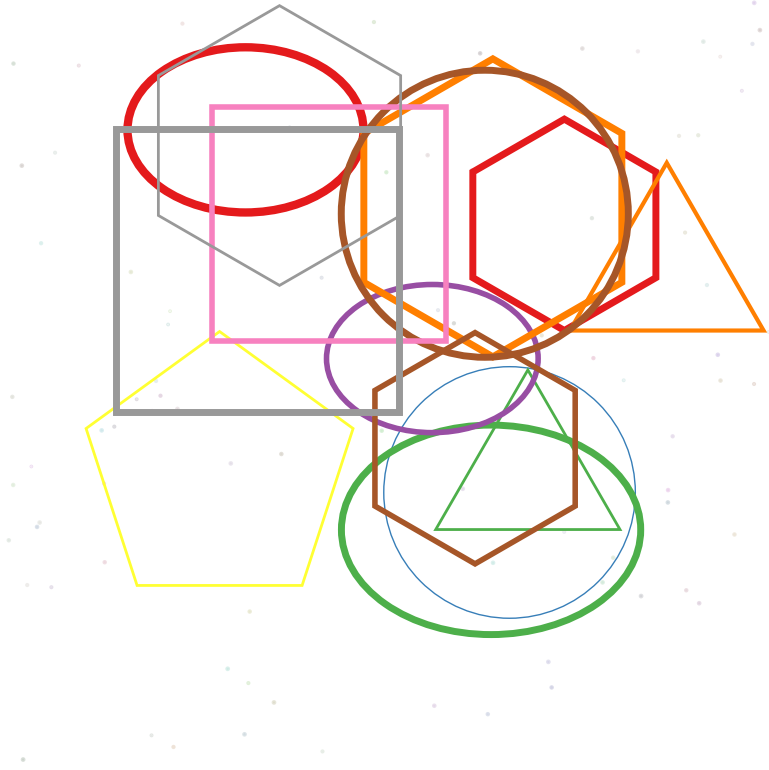[{"shape": "hexagon", "thickness": 2.5, "radius": 0.69, "center": [0.733, 0.708]}, {"shape": "oval", "thickness": 3, "radius": 0.77, "center": [0.319, 0.831]}, {"shape": "circle", "thickness": 0.5, "radius": 0.82, "center": [0.662, 0.36]}, {"shape": "oval", "thickness": 2.5, "radius": 0.97, "center": [0.638, 0.312]}, {"shape": "triangle", "thickness": 1, "radius": 0.69, "center": [0.686, 0.381]}, {"shape": "oval", "thickness": 2, "radius": 0.69, "center": [0.561, 0.534]}, {"shape": "triangle", "thickness": 1.5, "radius": 0.73, "center": [0.866, 0.643]}, {"shape": "hexagon", "thickness": 2.5, "radius": 0.97, "center": [0.64, 0.73]}, {"shape": "pentagon", "thickness": 1, "radius": 0.91, "center": [0.285, 0.387]}, {"shape": "circle", "thickness": 2.5, "radius": 0.93, "center": [0.63, 0.722]}, {"shape": "hexagon", "thickness": 2, "radius": 0.75, "center": [0.617, 0.418]}, {"shape": "square", "thickness": 2, "radius": 0.76, "center": [0.427, 0.709]}, {"shape": "hexagon", "thickness": 1, "radius": 0.91, "center": [0.363, 0.811]}, {"shape": "square", "thickness": 2.5, "radius": 0.92, "center": [0.334, 0.649]}]